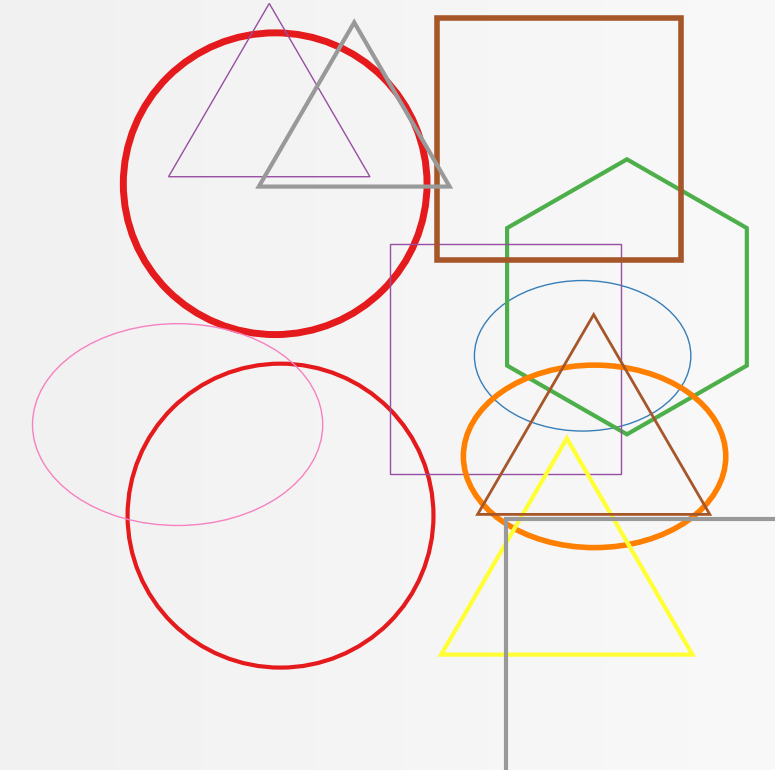[{"shape": "circle", "thickness": 2.5, "radius": 0.98, "center": [0.355, 0.761]}, {"shape": "circle", "thickness": 1.5, "radius": 0.99, "center": [0.362, 0.33]}, {"shape": "oval", "thickness": 0.5, "radius": 0.7, "center": [0.752, 0.538]}, {"shape": "hexagon", "thickness": 1.5, "radius": 0.89, "center": [0.809, 0.615]}, {"shape": "square", "thickness": 0.5, "radius": 0.75, "center": [0.652, 0.534]}, {"shape": "triangle", "thickness": 0.5, "radius": 0.75, "center": [0.347, 0.846]}, {"shape": "oval", "thickness": 2, "radius": 0.85, "center": [0.767, 0.407]}, {"shape": "triangle", "thickness": 1.5, "radius": 0.94, "center": [0.731, 0.243]}, {"shape": "triangle", "thickness": 1, "radius": 0.86, "center": [0.766, 0.418]}, {"shape": "square", "thickness": 2, "radius": 0.79, "center": [0.721, 0.819]}, {"shape": "oval", "thickness": 0.5, "radius": 0.94, "center": [0.229, 0.449]}, {"shape": "square", "thickness": 1.5, "radius": 0.96, "center": [0.845, 0.135]}, {"shape": "triangle", "thickness": 1.5, "radius": 0.71, "center": [0.457, 0.829]}]